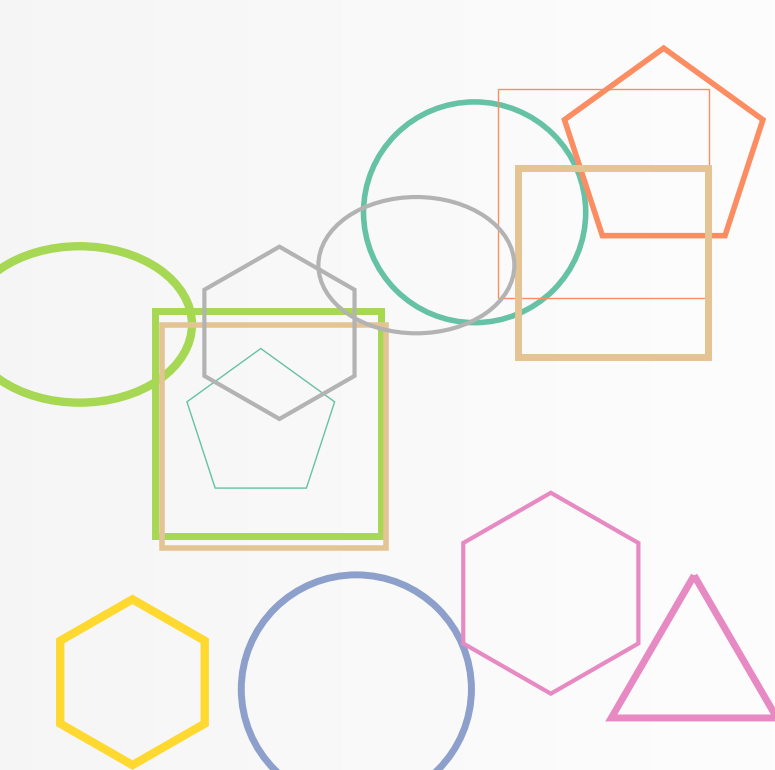[{"shape": "pentagon", "thickness": 0.5, "radius": 0.5, "center": [0.337, 0.447]}, {"shape": "circle", "thickness": 2, "radius": 0.72, "center": [0.612, 0.724]}, {"shape": "square", "thickness": 0.5, "radius": 0.68, "center": [0.779, 0.749]}, {"shape": "pentagon", "thickness": 2, "radius": 0.67, "center": [0.856, 0.803]}, {"shape": "circle", "thickness": 2.5, "radius": 0.74, "center": [0.46, 0.105]}, {"shape": "triangle", "thickness": 2.5, "radius": 0.62, "center": [0.896, 0.129]}, {"shape": "hexagon", "thickness": 1.5, "radius": 0.65, "center": [0.711, 0.23]}, {"shape": "oval", "thickness": 3, "radius": 0.73, "center": [0.103, 0.579]}, {"shape": "square", "thickness": 2.5, "radius": 0.73, "center": [0.346, 0.45]}, {"shape": "hexagon", "thickness": 3, "radius": 0.54, "center": [0.171, 0.114]}, {"shape": "square", "thickness": 2.5, "radius": 0.61, "center": [0.791, 0.66]}, {"shape": "square", "thickness": 2, "radius": 0.72, "center": [0.353, 0.433]}, {"shape": "hexagon", "thickness": 1.5, "radius": 0.56, "center": [0.361, 0.568]}, {"shape": "oval", "thickness": 1.5, "radius": 0.63, "center": [0.537, 0.656]}]